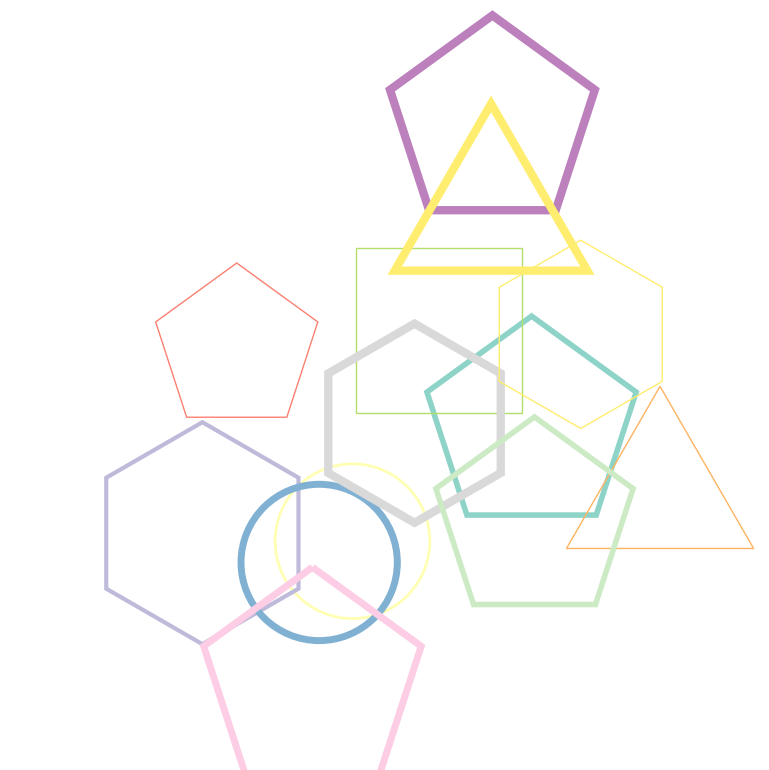[{"shape": "pentagon", "thickness": 2, "radius": 0.71, "center": [0.69, 0.447]}, {"shape": "circle", "thickness": 1, "radius": 0.5, "center": [0.458, 0.297]}, {"shape": "hexagon", "thickness": 1.5, "radius": 0.72, "center": [0.263, 0.308]}, {"shape": "pentagon", "thickness": 0.5, "radius": 0.55, "center": [0.307, 0.548]}, {"shape": "circle", "thickness": 2.5, "radius": 0.51, "center": [0.415, 0.27]}, {"shape": "triangle", "thickness": 0.5, "radius": 0.7, "center": [0.857, 0.358]}, {"shape": "square", "thickness": 0.5, "radius": 0.54, "center": [0.57, 0.571]}, {"shape": "pentagon", "thickness": 2.5, "radius": 0.74, "center": [0.406, 0.115]}, {"shape": "hexagon", "thickness": 3, "radius": 0.65, "center": [0.538, 0.45]}, {"shape": "pentagon", "thickness": 3, "radius": 0.7, "center": [0.639, 0.84]}, {"shape": "pentagon", "thickness": 2, "radius": 0.67, "center": [0.694, 0.324]}, {"shape": "triangle", "thickness": 3, "radius": 0.72, "center": [0.638, 0.721]}, {"shape": "hexagon", "thickness": 0.5, "radius": 0.61, "center": [0.754, 0.566]}]